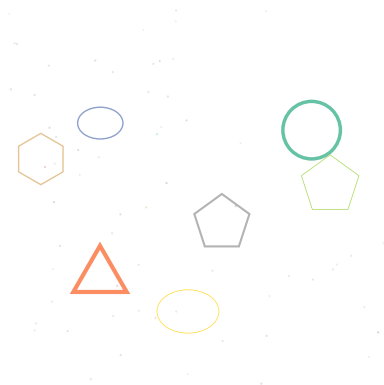[{"shape": "circle", "thickness": 2.5, "radius": 0.37, "center": [0.809, 0.662]}, {"shape": "triangle", "thickness": 3, "radius": 0.4, "center": [0.26, 0.282]}, {"shape": "oval", "thickness": 1, "radius": 0.29, "center": [0.261, 0.68]}, {"shape": "pentagon", "thickness": 0.5, "radius": 0.39, "center": [0.858, 0.519]}, {"shape": "oval", "thickness": 0.5, "radius": 0.4, "center": [0.488, 0.191]}, {"shape": "hexagon", "thickness": 1, "radius": 0.33, "center": [0.106, 0.587]}, {"shape": "pentagon", "thickness": 1.5, "radius": 0.38, "center": [0.576, 0.421]}]